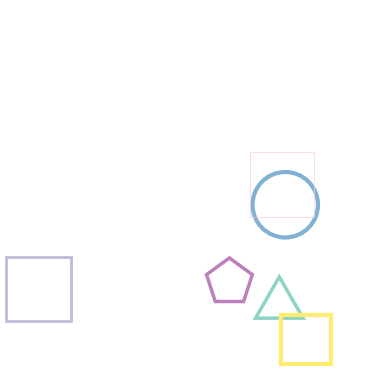[{"shape": "triangle", "thickness": 2.5, "radius": 0.36, "center": [0.725, 0.209]}, {"shape": "square", "thickness": 2, "radius": 0.42, "center": [0.1, 0.25]}, {"shape": "circle", "thickness": 3, "radius": 0.43, "center": [0.741, 0.468]}, {"shape": "square", "thickness": 0.5, "radius": 0.42, "center": [0.732, 0.522]}, {"shape": "pentagon", "thickness": 2.5, "radius": 0.31, "center": [0.596, 0.267]}, {"shape": "square", "thickness": 3, "radius": 0.32, "center": [0.795, 0.118]}]